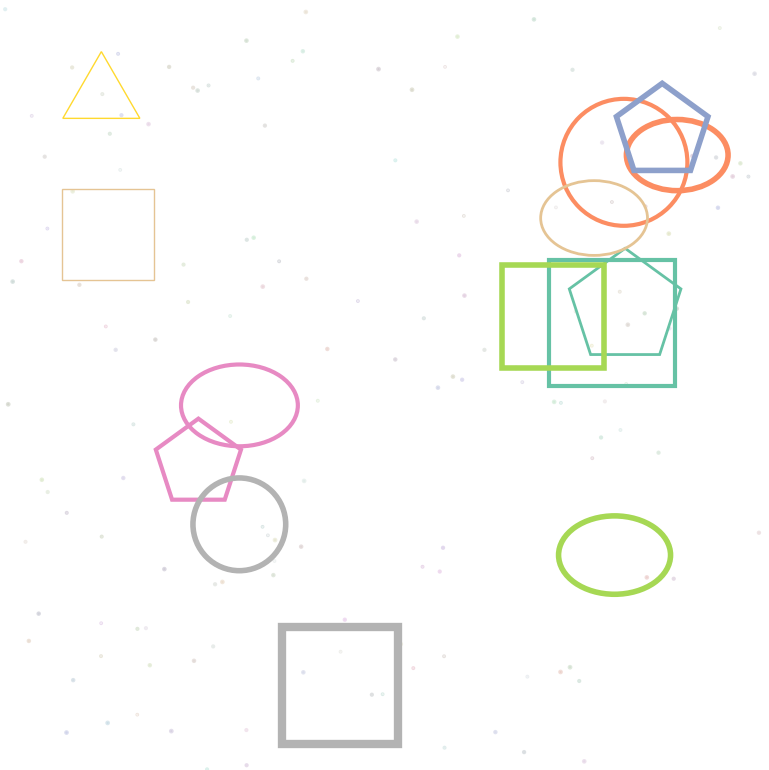[{"shape": "square", "thickness": 1.5, "radius": 0.41, "center": [0.795, 0.58]}, {"shape": "pentagon", "thickness": 1, "radius": 0.38, "center": [0.812, 0.601]}, {"shape": "circle", "thickness": 1.5, "radius": 0.41, "center": [0.81, 0.789]}, {"shape": "oval", "thickness": 2, "radius": 0.33, "center": [0.88, 0.799]}, {"shape": "pentagon", "thickness": 2, "radius": 0.31, "center": [0.86, 0.829]}, {"shape": "pentagon", "thickness": 1.5, "radius": 0.29, "center": [0.258, 0.398]}, {"shape": "oval", "thickness": 1.5, "radius": 0.38, "center": [0.311, 0.474]}, {"shape": "oval", "thickness": 2, "radius": 0.36, "center": [0.798, 0.279]}, {"shape": "square", "thickness": 2, "radius": 0.33, "center": [0.718, 0.589]}, {"shape": "triangle", "thickness": 0.5, "radius": 0.29, "center": [0.132, 0.875]}, {"shape": "oval", "thickness": 1, "radius": 0.35, "center": [0.772, 0.717]}, {"shape": "square", "thickness": 0.5, "radius": 0.3, "center": [0.14, 0.696]}, {"shape": "circle", "thickness": 2, "radius": 0.3, "center": [0.311, 0.319]}, {"shape": "square", "thickness": 3, "radius": 0.38, "center": [0.442, 0.11]}]